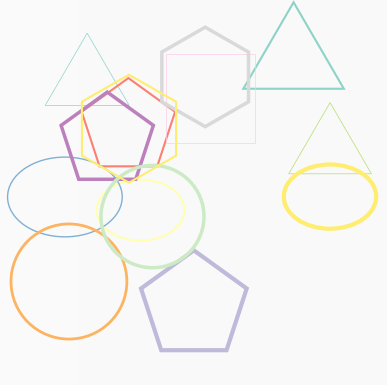[{"shape": "triangle", "thickness": 1.5, "radius": 0.75, "center": [0.758, 0.844]}, {"shape": "triangle", "thickness": 0.5, "radius": 0.63, "center": [0.225, 0.789]}, {"shape": "oval", "thickness": 1.5, "radius": 0.57, "center": [0.363, 0.454]}, {"shape": "pentagon", "thickness": 3, "radius": 0.72, "center": [0.5, 0.206]}, {"shape": "pentagon", "thickness": 1.5, "radius": 0.63, "center": [0.331, 0.671]}, {"shape": "oval", "thickness": 1, "radius": 0.74, "center": [0.167, 0.488]}, {"shape": "circle", "thickness": 2, "radius": 0.75, "center": [0.178, 0.269]}, {"shape": "triangle", "thickness": 0.5, "radius": 0.62, "center": [0.852, 0.61]}, {"shape": "square", "thickness": 0.5, "radius": 0.57, "center": [0.543, 0.745]}, {"shape": "hexagon", "thickness": 2.5, "radius": 0.65, "center": [0.529, 0.8]}, {"shape": "pentagon", "thickness": 2.5, "radius": 0.63, "center": [0.277, 0.636]}, {"shape": "circle", "thickness": 2.5, "radius": 0.66, "center": [0.394, 0.438]}, {"shape": "oval", "thickness": 3, "radius": 0.6, "center": [0.852, 0.489]}, {"shape": "hexagon", "thickness": 1.5, "radius": 0.7, "center": [0.333, 0.666]}]